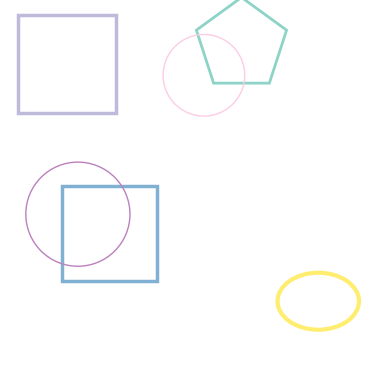[{"shape": "pentagon", "thickness": 2, "radius": 0.62, "center": [0.627, 0.884]}, {"shape": "square", "thickness": 2.5, "radius": 0.64, "center": [0.174, 0.834]}, {"shape": "square", "thickness": 2.5, "radius": 0.62, "center": [0.285, 0.394]}, {"shape": "circle", "thickness": 1, "radius": 0.53, "center": [0.53, 0.804]}, {"shape": "circle", "thickness": 1, "radius": 0.68, "center": [0.202, 0.444]}, {"shape": "oval", "thickness": 3, "radius": 0.53, "center": [0.827, 0.218]}]